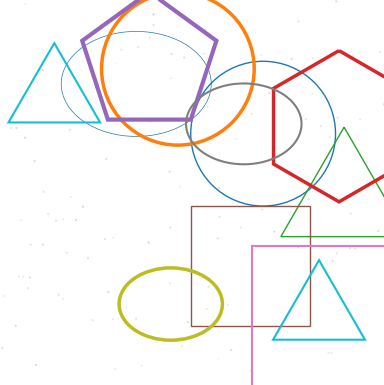[{"shape": "circle", "thickness": 1, "radius": 0.94, "center": [0.683, 0.653]}, {"shape": "oval", "thickness": 0.5, "radius": 0.97, "center": [0.354, 0.782]}, {"shape": "circle", "thickness": 2.5, "radius": 0.99, "center": [0.462, 0.821]}, {"shape": "triangle", "thickness": 1, "radius": 0.95, "center": [0.894, 0.48]}, {"shape": "hexagon", "thickness": 2.5, "radius": 0.98, "center": [0.881, 0.672]}, {"shape": "pentagon", "thickness": 3, "radius": 0.92, "center": [0.388, 0.838]}, {"shape": "square", "thickness": 1, "radius": 0.78, "center": [0.651, 0.31]}, {"shape": "square", "thickness": 1.5, "radius": 0.98, "center": [0.849, 0.164]}, {"shape": "oval", "thickness": 1.5, "radius": 0.75, "center": [0.633, 0.678]}, {"shape": "oval", "thickness": 2.5, "radius": 0.67, "center": [0.444, 0.21]}, {"shape": "triangle", "thickness": 1.5, "radius": 0.69, "center": [0.829, 0.187]}, {"shape": "triangle", "thickness": 1.5, "radius": 0.69, "center": [0.141, 0.751]}]